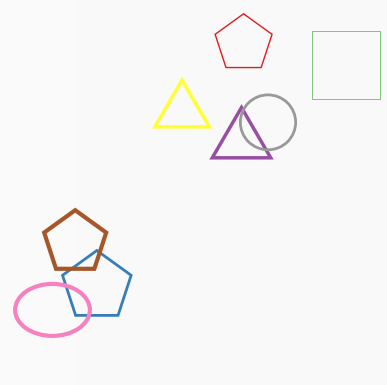[{"shape": "pentagon", "thickness": 1, "radius": 0.39, "center": [0.629, 0.887]}, {"shape": "pentagon", "thickness": 2, "radius": 0.47, "center": [0.25, 0.256]}, {"shape": "square", "thickness": 0.5, "radius": 0.44, "center": [0.893, 0.832]}, {"shape": "triangle", "thickness": 2.5, "radius": 0.44, "center": [0.623, 0.634]}, {"shape": "triangle", "thickness": 2.5, "radius": 0.4, "center": [0.47, 0.711]}, {"shape": "pentagon", "thickness": 3, "radius": 0.42, "center": [0.194, 0.37]}, {"shape": "oval", "thickness": 3, "radius": 0.48, "center": [0.135, 0.195]}, {"shape": "circle", "thickness": 2, "radius": 0.36, "center": [0.692, 0.682]}]